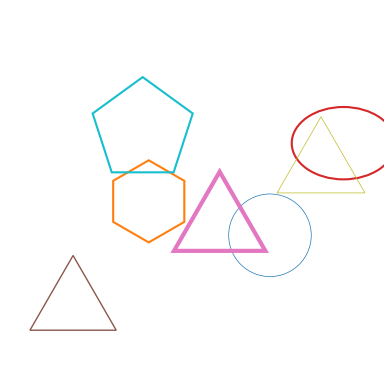[{"shape": "circle", "thickness": 0.5, "radius": 0.54, "center": [0.701, 0.389]}, {"shape": "hexagon", "thickness": 1.5, "radius": 0.53, "center": [0.386, 0.477]}, {"shape": "oval", "thickness": 1.5, "radius": 0.67, "center": [0.892, 0.628]}, {"shape": "triangle", "thickness": 1, "radius": 0.65, "center": [0.19, 0.207]}, {"shape": "triangle", "thickness": 3, "radius": 0.69, "center": [0.571, 0.417]}, {"shape": "triangle", "thickness": 0.5, "radius": 0.66, "center": [0.834, 0.565]}, {"shape": "pentagon", "thickness": 1.5, "radius": 0.68, "center": [0.371, 0.663]}]